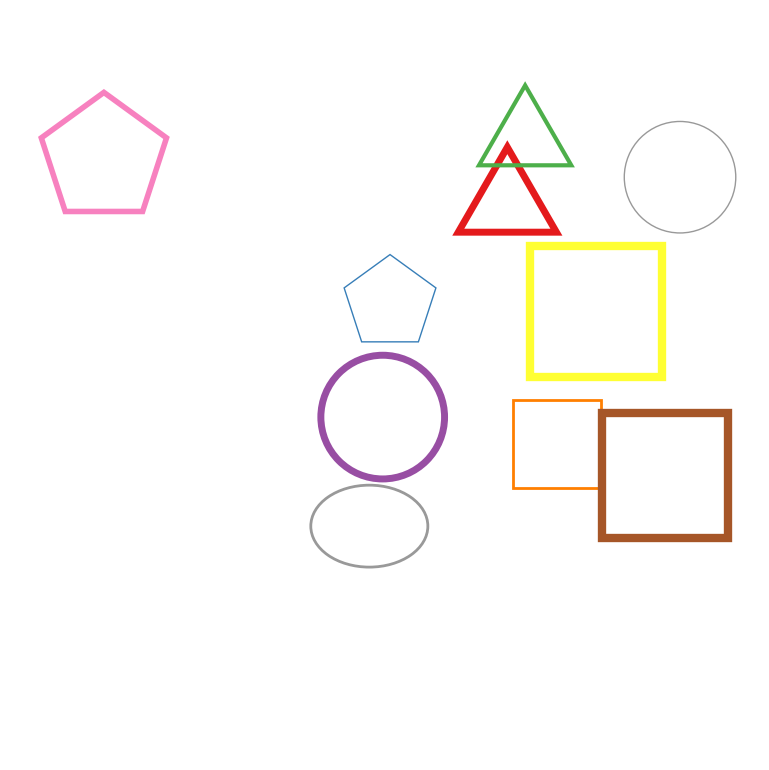[{"shape": "triangle", "thickness": 2.5, "radius": 0.37, "center": [0.659, 0.735]}, {"shape": "pentagon", "thickness": 0.5, "radius": 0.31, "center": [0.507, 0.607]}, {"shape": "triangle", "thickness": 1.5, "radius": 0.35, "center": [0.682, 0.82]}, {"shape": "circle", "thickness": 2.5, "radius": 0.4, "center": [0.497, 0.458]}, {"shape": "square", "thickness": 1, "radius": 0.29, "center": [0.723, 0.423]}, {"shape": "square", "thickness": 3, "radius": 0.43, "center": [0.774, 0.595]}, {"shape": "square", "thickness": 3, "radius": 0.41, "center": [0.864, 0.383]}, {"shape": "pentagon", "thickness": 2, "radius": 0.43, "center": [0.135, 0.795]}, {"shape": "circle", "thickness": 0.5, "radius": 0.36, "center": [0.883, 0.77]}, {"shape": "oval", "thickness": 1, "radius": 0.38, "center": [0.48, 0.317]}]